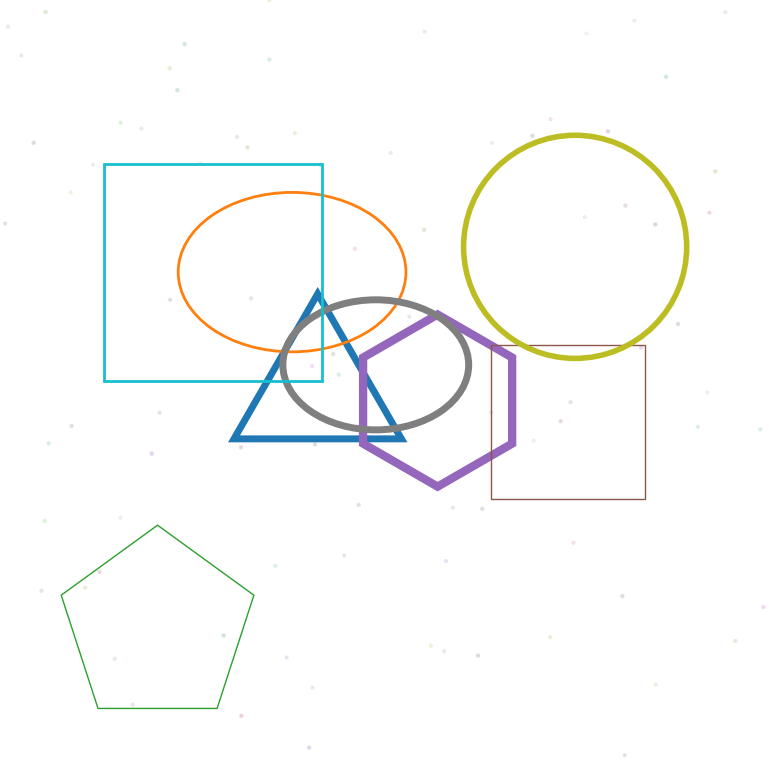[{"shape": "triangle", "thickness": 2.5, "radius": 0.63, "center": [0.413, 0.493]}, {"shape": "oval", "thickness": 1, "radius": 0.74, "center": [0.379, 0.647]}, {"shape": "pentagon", "thickness": 0.5, "radius": 0.66, "center": [0.205, 0.186]}, {"shape": "hexagon", "thickness": 3, "radius": 0.56, "center": [0.568, 0.48]}, {"shape": "square", "thickness": 0.5, "radius": 0.5, "center": [0.738, 0.452]}, {"shape": "oval", "thickness": 2.5, "radius": 0.6, "center": [0.488, 0.526]}, {"shape": "circle", "thickness": 2, "radius": 0.72, "center": [0.747, 0.679]}, {"shape": "square", "thickness": 1, "radius": 0.71, "center": [0.277, 0.647]}]